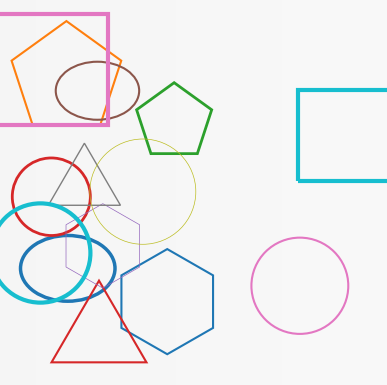[{"shape": "oval", "thickness": 2.5, "radius": 0.61, "center": [0.175, 0.303]}, {"shape": "hexagon", "thickness": 1.5, "radius": 0.68, "center": [0.432, 0.217]}, {"shape": "pentagon", "thickness": 1.5, "radius": 0.74, "center": [0.171, 0.796]}, {"shape": "pentagon", "thickness": 2, "radius": 0.51, "center": [0.449, 0.683]}, {"shape": "circle", "thickness": 2, "radius": 0.5, "center": [0.132, 0.489]}, {"shape": "triangle", "thickness": 1.5, "radius": 0.71, "center": [0.255, 0.13]}, {"shape": "hexagon", "thickness": 0.5, "radius": 0.55, "center": [0.265, 0.361]}, {"shape": "oval", "thickness": 1.5, "radius": 0.54, "center": [0.252, 0.764]}, {"shape": "square", "thickness": 3, "radius": 0.72, "center": [0.135, 0.82]}, {"shape": "circle", "thickness": 1.5, "radius": 0.63, "center": [0.774, 0.258]}, {"shape": "triangle", "thickness": 1, "radius": 0.54, "center": [0.218, 0.521]}, {"shape": "circle", "thickness": 0.5, "radius": 0.68, "center": [0.369, 0.502]}, {"shape": "square", "thickness": 3, "radius": 0.59, "center": [0.885, 0.649]}, {"shape": "circle", "thickness": 3, "radius": 0.64, "center": [0.104, 0.343]}]